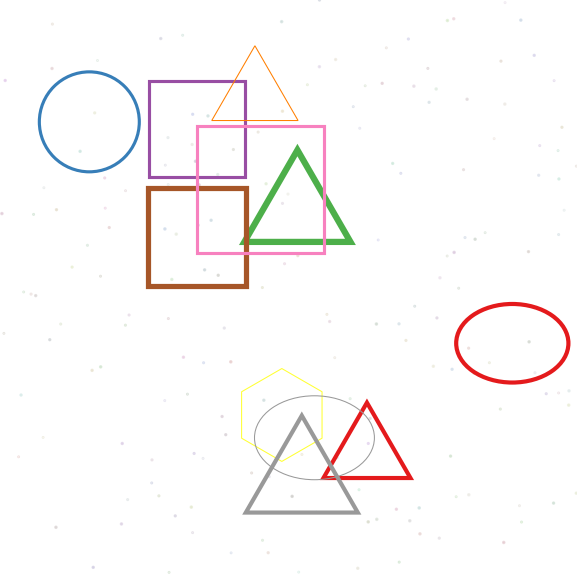[{"shape": "triangle", "thickness": 2, "radius": 0.44, "center": [0.635, 0.215]}, {"shape": "oval", "thickness": 2, "radius": 0.49, "center": [0.887, 0.405]}, {"shape": "circle", "thickness": 1.5, "radius": 0.43, "center": [0.155, 0.788]}, {"shape": "triangle", "thickness": 3, "radius": 0.53, "center": [0.515, 0.633]}, {"shape": "square", "thickness": 1.5, "radius": 0.42, "center": [0.341, 0.775]}, {"shape": "triangle", "thickness": 0.5, "radius": 0.43, "center": [0.441, 0.834]}, {"shape": "hexagon", "thickness": 0.5, "radius": 0.4, "center": [0.488, 0.281]}, {"shape": "square", "thickness": 2.5, "radius": 0.42, "center": [0.341, 0.588]}, {"shape": "square", "thickness": 1.5, "radius": 0.55, "center": [0.451, 0.67]}, {"shape": "triangle", "thickness": 2, "radius": 0.56, "center": [0.523, 0.168]}, {"shape": "oval", "thickness": 0.5, "radius": 0.52, "center": [0.545, 0.241]}]